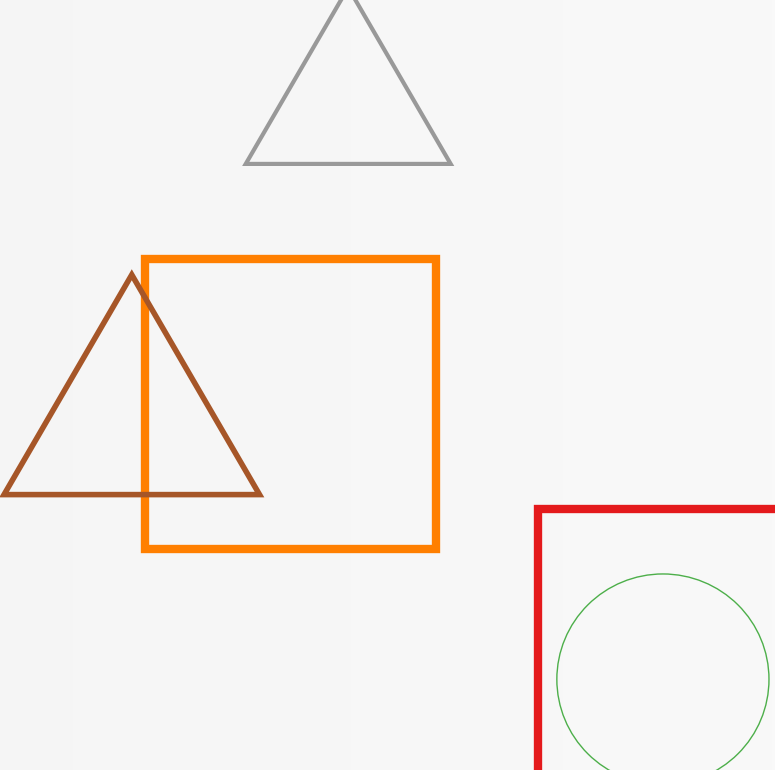[{"shape": "square", "thickness": 3, "radius": 0.89, "center": [0.873, 0.161]}, {"shape": "circle", "thickness": 0.5, "radius": 0.68, "center": [0.855, 0.118]}, {"shape": "square", "thickness": 3, "radius": 0.94, "center": [0.375, 0.475]}, {"shape": "triangle", "thickness": 2, "radius": 0.95, "center": [0.17, 0.453]}, {"shape": "triangle", "thickness": 1.5, "radius": 0.76, "center": [0.449, 0.863]}]